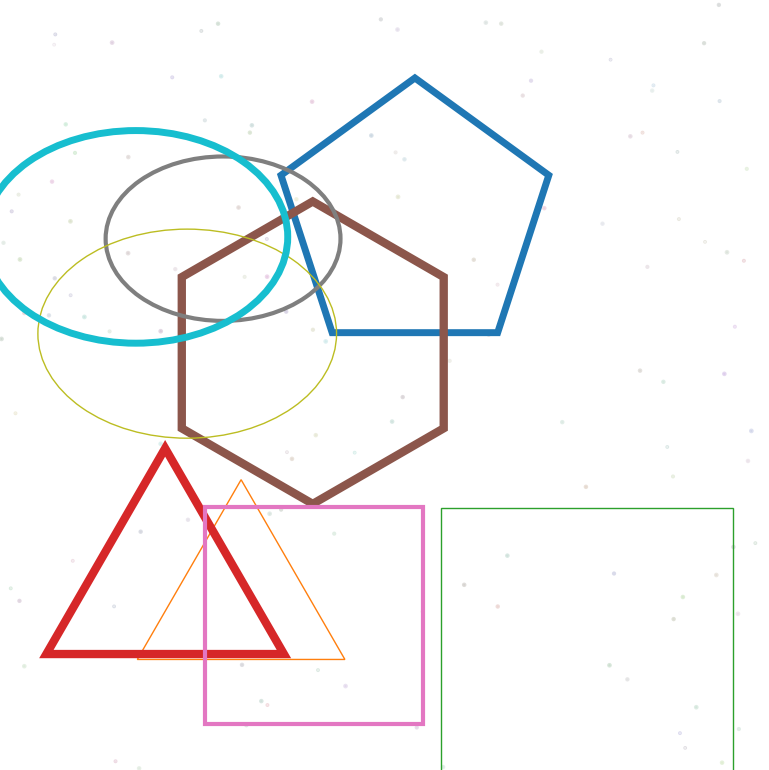[{"shape": "pentagon", "thickness": 2.5, "radius": 0.91, "center": [0.539, 0.716]}, {"shape": "triangle", "thickness": 0.5, "radius": 0.78, "center": [0.313, 0.221]}, {"shape": "square", "thickness": 0.5, "radius": 0.95, "center": [0.762, 0.15]}, {"shape": "triangle", "thickness": 3, "radius": 0.89, "center": [0.214, 0.24]}, {"shape": "hexagon", "thickness": 3, "radius": 0.98, "center": [0.406, 0.542]}, {"shape": "square", "thickness": 1.5, "radius": 0.71, "center": [0.408, 0.201]}, {"shape": "oval", "thickness": 1.5, "radius": 0.76, "center": [0.29, 0.69]}, {"shape": "oval", "thickness": 0.5, "radius": 0.97, "center": [0.243, 0.567]}, {"shape": "oval", "thickness": 2.5, "radius": 0.99, "center": [0.176, 0.692]}]